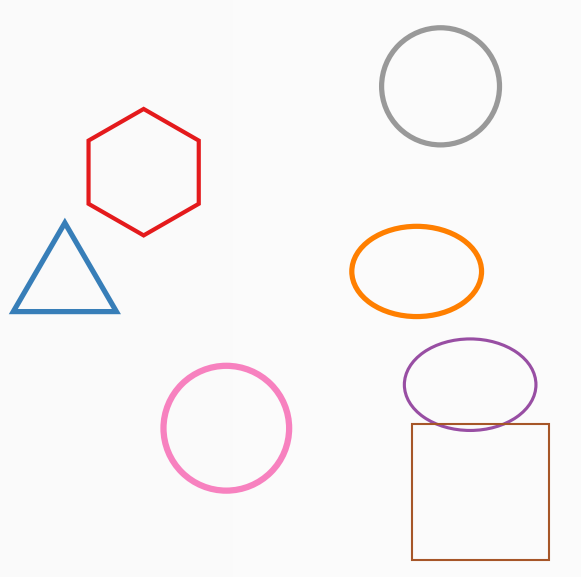[{"shape": "hexagon", "thickness": 2, "radius": 0.55, "center": [0.247, 0.701]}, {"shape": "triangle", "thickness": 2.5, "radius": 0.51, "center": [0.112, 0.511]}, {"shape": "oval", "thickness": 1.5, "radius": 0.57, "center": [0.809, 0.333]}, {"shape": "oval", "thickness": 2.5, "radius": 0.56, "center": [0.717, 0.529]}, {"shape": "square", "thickness": 1, "radius": 0.59, "center": [0.827, 0.147]}, {"shape": "circle", "thickness": 3, "radius": 0.54, "center": [0.389, 0.258]}, {"shape": "circle", "thickness": 2.5, "radius": 0.51, "center": [0.758, 0.85]}]